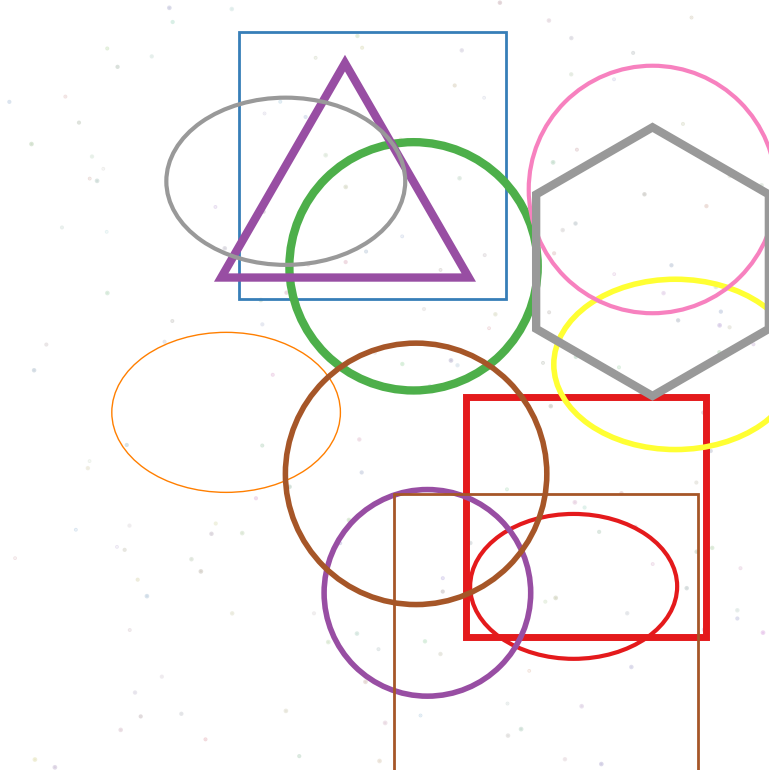[{"shape": "square", "thickness": 2.5, "radius": 0.78, "center": [0.761, 0.328]}, {"shape": "oval", "thickness": 1.5, "radius": 0.67, "center": [0.745, 0.238]}, {"shape": "square", "thickness": 1, "radius": 0.87, "center": [0.483, 0.785]}, {"shape": "circle", "thickness": 3, "radius": 0.81, "center": [0.537, 0.654]}, {"shape": "triangle", "thickness": 3, "radius": 0.93, "center": [0.448, 0.732]}, {"shape": "circle", "thickness": 2, "radius": 0.67, "center": [0.555, 0.23]}, {"shape": "oval", "thickness": 0.5, "radius": 0.74, "center": [0.294, 0.464]}, {"shape": "oval", "thickness": 2, "radius": 0.79, "center": [0.877, 0.527]}, {"shape": "square", "thickness": 1, "radius": 0.99, "center": [0.709, 0.161]}, {"shape": "circle", "thickness": 2, "radius": 0.85, "center": [0.54, 0.385]}, {"shape": "circle", "thickness": 1.5, "radius": 0.8, "center": [0.847, 0.754]}, {"shape": "hexagon", "thickness": 3, "radius": 0.87, "center": [0.847, 0.66]}, {"shape": "oval", "thickness": 1.5, "radius": 0.78, "center": [0.371, 0.765]}]